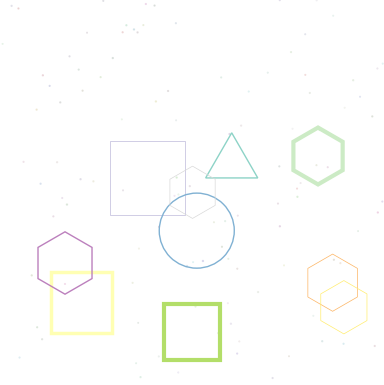[{"shape": "triangle", "thickness": 1, "radius": 0.39, "center": [0.602, 0.577]}, {"shape": "square", "thickness": 2.5, "radius": 0.39, "center": [0.211, 0.214]}, {"shape": "square", "thickness": 0.5, "radius": 0.48, "center": [0.383, 0.538]}, {"shape": "circle", "thickness": 1, "radius": 0.49, "center": [0.511, 0.401]}, {"shape": "hexagon", "thickness": 0.5, "radius": 0.37, "center": [0.864, 0.266]}, {"shape": "square", "thickness": 3, "radius": 0.36, "center": [0.498, 0.138]}, {"shape": "hexagon", "thickness": 0.5, "radius": 0.34, "center": [0.5, 0.501]}, {"shape": "hexagon", "thickness": 1, "radius": 0.4, "center": [0.169, 0.317]}, {"shape": "hexagon", "thickness": 3, "radius": 0.37, "center": [0.826, 0.595]}, {"shape": "hexagon", "thickness": 0.5, "radius": 0.35, "center": [0.893, 0.202]}]